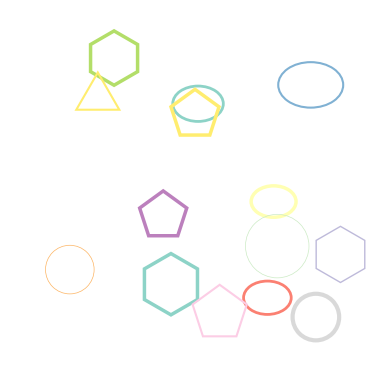[{"shape": "hexagon", "thickness": 2.5, "radius": 0.4, "center": [0.444, 0.262]}, {"shape": "oval", "thickness": 2, "radius": 0.33, "center": [0.514, 0.731]}, {"shape": "oval", "thickness": 2.5, "radius": 0.29, "center": [0.711, 0.476]}, {"shape": "hexagon", "thickness": 1, "radius": 0.36, "center": [0.884, 0.339]}, {"shape": "oval", "thickness": 2, "radius": 0.31, "center": [0.695, 0.227]}, {"shape": "oval", "thickness": 1.5, "radius": 0.42, "center": [0.807, 0.779]}, {"shape": "circle", "thickness": 0.5, "radius": 0.32, "center": [0.181, 0.3]}, {"shape": "hexagon", "thickness": 2.5, "radius": 0.35, "center": [0.296, 0.849]}, {"shape": "pentagon", "thickness": 1.5, "radius": 0.37, "center": [0.571, 0.186]}, {"shape": "circle", "thickness": 3, "radius": 0.3, "center": [0.82, 0.176]}, {"shape": "pentagon", "thickness": 2.5, "radius": 0.32, "center": [0.424, 0.44]}, {"shape": "circle", "thickness": 0.5, "radius": 0.41, "center": [0.72, 0.361]}, {"shape": "pentagon", "thickness": 2.5, "radius": 0.33, "center": [0.506, 0.702]}, {"shape": "triangle", "thickness": 1.5, "radius": 0.32, "center": [0.254, 0.747]}]